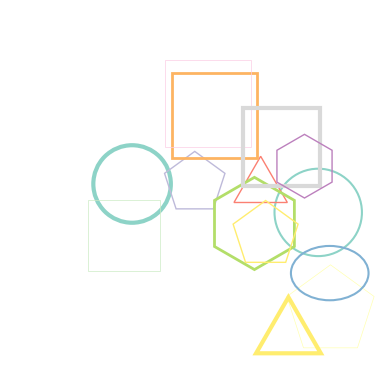[{"shape": "circle", "thickness": 3, "radius": 0.5, "center": [0.343, 0.522]}, {"shape": "circle", "thickness": 1.5, "radius": 0.57, "center": [0.827, 0.448]}, {"shape": "pentagon", "thickness": 0.5, "radius": 0.6, "center": [0.858, 0.193]}, {"shape": "pentagon", "thickness": 1, "radius": 0.41, "center": [0.506, 0.524]}, {"shape": "triangle", "thickness": 1, "radius": 0.4, "center": [0.677, 0.514]}, {"shape": "oval", "thickness": 1.5, "radius": 0.5, "center": [0.856, 0.291]}, {"shape": "square", "thickness": 2, "radius": 0.55, "center": [0.558, 0.699]}, {"shape": "hexagon", "thickness": 2, "radius": 0.6, "center": [0.661, 0.42]}, {"shape": "square", "thickness": 0.5, "radius": 0.56, "center": [0.54, 0.732]}, {"shape": "square", "thickness": 3, "radius": 0.5, "center": [0.73, 0.618]}, {"shape": "hexagon", "thickness": 1, "radius": 0.41, "center": [0.791, 0.568]}, {"shape": "square", "thickness": 0.5, "radius": 0.46, "center": [0.322, 0.388]}, {"shape": "pentagon", "thickness": 1, "radius": 0.44, "center": [0.69, 0.39]}, {"shape": "triangle", "thickness": 3, "radius": 0.49, "center": [0.749, 0.131]}]